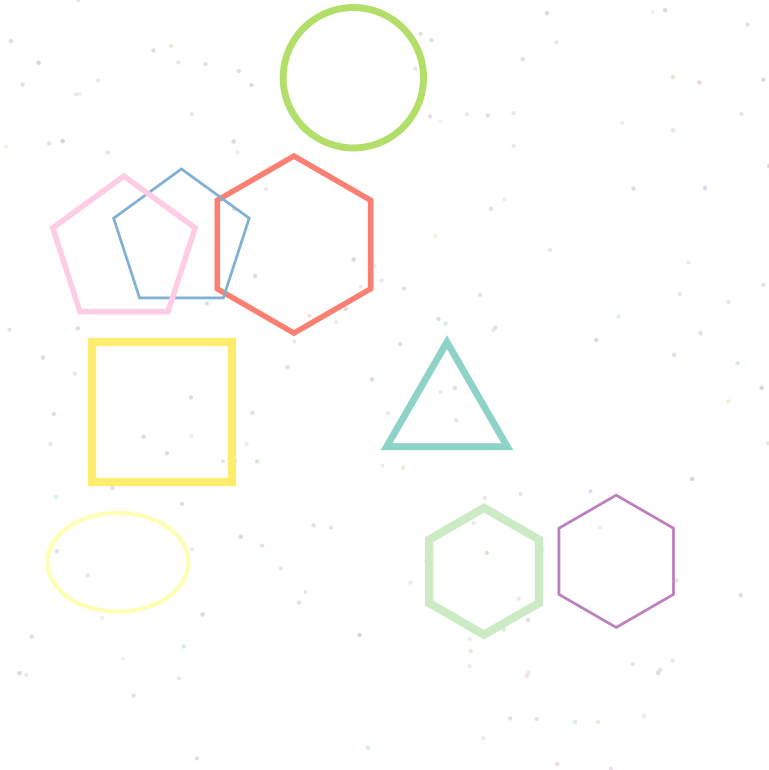[{"shape": "triangle", "thickness": 2.5, "radius": 0.45, "center": [0.58, 0.465]}, {"shape": "oval", "thickness": 1.5, "radius": 0.46, "center": [0.153, 0.27]}, {"shape": "hexagon", "thickness": 2, "radius": 0.57, "center": [0.382, 0.682]}, {"shape": "pentagon", "thickness": 1, "radius": 0.46, "center": [0.236, 0.688]}, {"shape": "circle", "thickness": 2.5, "radius": 0.46, "center": [0.459, 0.899]}, {"shape": "pentagon", "thickness": 2, "radius": 0.49, "center": [0.161, 0.674]}, {"shape": "hexagon", "thickness": 1, "radius": 0.43, "center": [0.8, 0.271]}, {"shape": "hexagon", "thickness": 3, "radius": 0.41, "center": [0.629, 0.258]}, {"shape": "square", "thickness": 3, "radius": 0.45, "center": [0.21, 0.465]}]